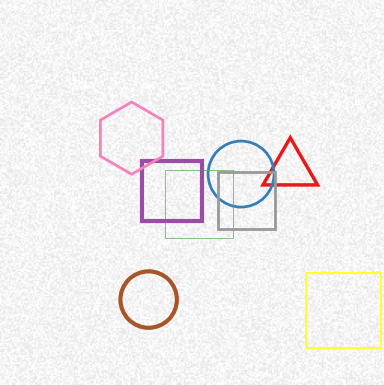[{"shape": "triangle", "thickness": 2.5, "radius": 0.41, "center": [0.754, 0.561]}, {"shape": "circle", "thickness": 2, "radius": 0.43, "center": [0.626, 0.548]}, {"shape": "square", "thickness": 0.5, "radius": 0.44, "center": [0.516, 0.469]}, {"shape": "square", "thickness": 3, "radius": 0.38, "center": [0.447, 0.504]}, {"shape": "square", "thickness": 1.5, "radius": 0.49, "center": [0.892, 0.193]}, {"shape": "circle", "thickness": 3, "radius": 0.37, "center": [0.386, 0.222]}, {"shape": "hexagon", "thickness": 2, "radius": 0.47, "center": [0.342, 0.641]}, {"shape": "square", "thickness": 2, "radius": 0.37, "center": [0.641, 0.478]}]